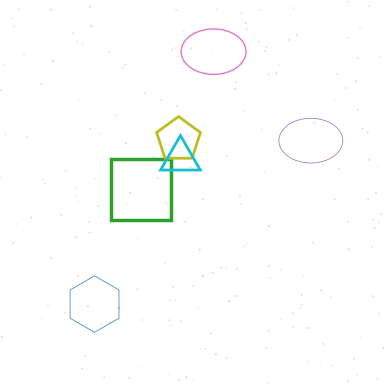[{"shape": "hexagon", "thickness": 0.5, "radius": 0.37, "center": [0.246, 0.21]}, {"shape": "square", "thickness": 2.5, "radius": 0.39, "center": [0.366, 0.507]}, {"shape": "oval", "thickness": 0.5, "radius": 0.42, "center": [0.807, 0.635]}, {"shape": "oval", "thickness": 1, "radius": 0.42, "center": [0.555, 0.866]}, {"shape": "pentagon", "thickness": 2, "radius": 0.3, "center": [0.464, 0.637]}, {"shape": "triangle", "thickness": 2, "radius": 0.3, "center": [0.469, 0.588]}]